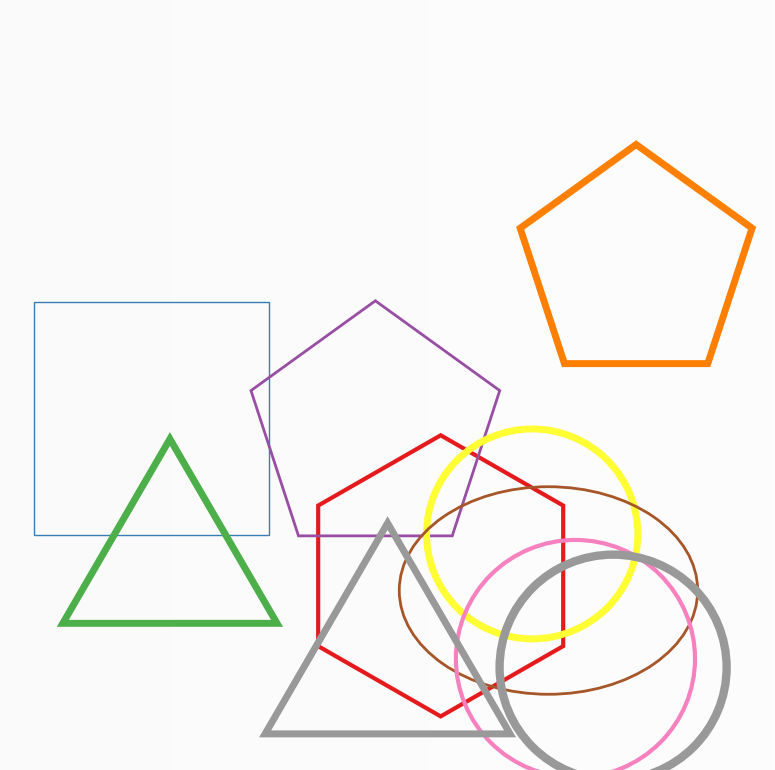[{"shape": "hexagon", "thickness": 1.5, "radius": 0.91, "center": [0.569, 0.252]}, {"shape": "square", "thickness": 0.5, "radius": 0.76, "center": [0.196, 0.457]}, {"shape": "triangle", "thickness": 2.5, "radius": 0.8, "center": [0.219, 0.27]}, {"shape": "pentagon", "thickness": 1, "radius": 0.84, "center": [0.484, 0.441]}, {"shape": "pentagon", "thickness": 2.5, "radius": 0.79, "center": [0.821, 0.655]}, {"shape": "circle", "thickness": 2.5, "radius": 0.68, "center": [0.687, 0.307]}, {"shape": "oval", "thickness": 1, "radius": 0.96, "center": [0.708, 0.233]}, {"shape": "circle", "thickness": 1.5, "radius": 0.77, "center": [0.743, 0.144]}, {"shape": "triangle", "thickness": 2.5, "radius": 0.91, "center": [0.5, 0.138]}, {"shape": "circle", "thickness": 3, "radius": 0.73, "center": [0.791, 0.133]}]